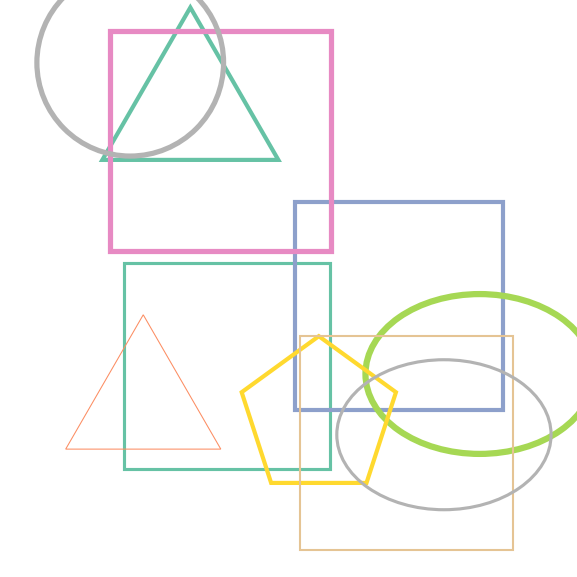[{"shape": "square", "thickness": 1.5, "radius": 0.89, "center": [0.393, 0.366]}, {"shape": "triangle", "thickness": 2, "radius": 0.88, "center": [0.33, 0.81]}, {"shape": "triangle", "thickness": 0.5, "radius": 0.78, "center": [0.248, 0.299]}, {"shape": "square", "thickness": 2, "radius": 0.9, "center": [0.691, 0.469]}, {"shape": "square", "thickness": 2.5, "radius": 0.96, "center": [0.381, 0.755]}, {"shape": "oval", "thickness": 3, "radius": 0.99, "center": [0.831, 0.352]}, {"shape": "pentagon", "thickness": 2, "radius": 0.7, "center": [0.552, 0.277]}, {"shape": "square", "thickness": 1, "radius": 0.92, "center": [0.704, 0.232]}, {"shape": "circle", "thickness": 2.5, "radius": 0.81, "center": [0.226, 0.891]}, {"shape": "oval", "thickness": 1.5, "radius": 0.93, "center": [0.769, 0.246]}]